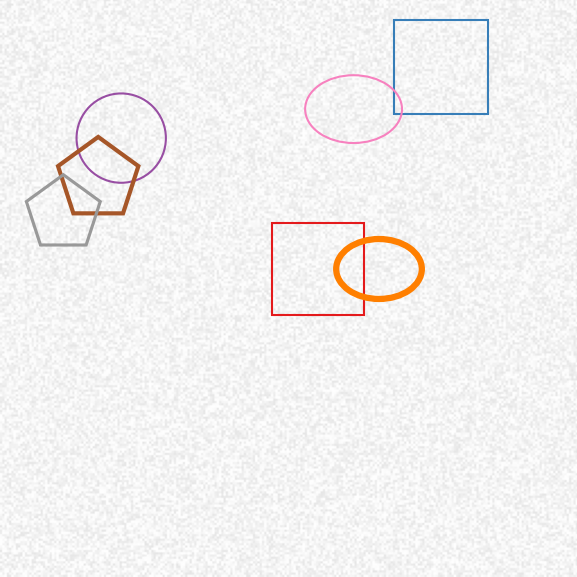[{"shape": "square", "thickness": 1, "radius": 0.4, "center": [0.55, 0.533]}, {"shape": "square", "thickness": 1, "radius": 0.4, "center": [0.764, 0.883]}, {"shape": "circle", "thickness": 1, "radius": 0.39, "center": [0.21, 0.76]}, {"shape": "oval", "thickness": 3, "radius": 0.37, "center": [0.656, 0.533]}, {"shape": "pentagon", "thickness": 2, "radius": 0.37, "center": [0.17, 0.689]}, {"shape": "oval", "thickness": 1, "radius": 0.42, "center": [0.612, 0.81]}, {"shape": "pentagon", "thickness": 1.5, "radius": 0.34, "center": [0.11, 0.629]}]